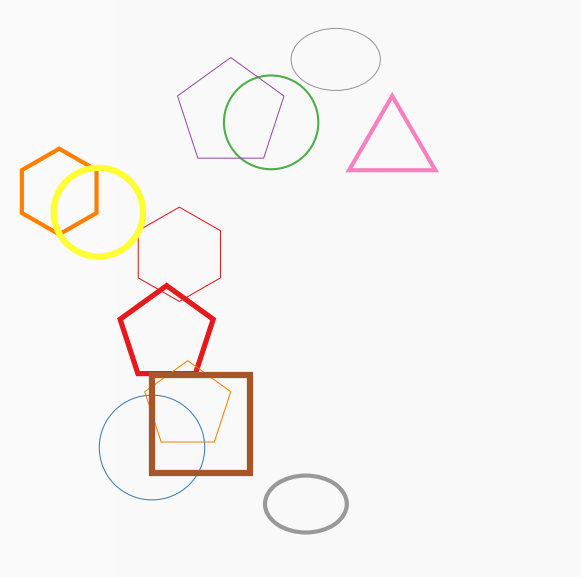[{"shape": "hexagon", "thickness": 0.5, "radius": 0.41, "center": [0.309, 0.559]}, {"shape": "pentagon", "thickness": 2.5, "radius": 0.42, "center": [0.287, 0.42]}, {"shape": "circle", "thickness": 0.5, "radius": 0.45, "center": [0.262, 0.224]}, {"shape": "circle", "thickness": 1, "radius": 0.41, "center": [0.466, 0.787]}, {"shape": "pentagon", "thickness": 0.5, "radius": 0.48, "center": [0.397, 0.803]}, {"shape": "hexagon", "thickness": 2, "radius": 0.37, "center": [0.102, 0.667]}, {"shape": "pentagon", "thickness": 0.5, "radius": 0.39, "center": [0.323, 0.297]}, {"shape": "circle", "thickness": 3, "radius": 0.38, "center": [0.169, 0.632]}, {"shape": "square", "thickness": 3, "radius": 0.42, "center": [0.346, 0.265]}, {"shape": "triangle", "thickness": 2, "radius": 0.43, "center": [0.675, 0.747]}, {"shape": "oval", "thickness": 2, "radius": 0.35, "center": [0.526, 0.126]}, {"shape": "oval", "thickness": 0.5, "radius": 0.38, "center": [0.578, 0.896]}]